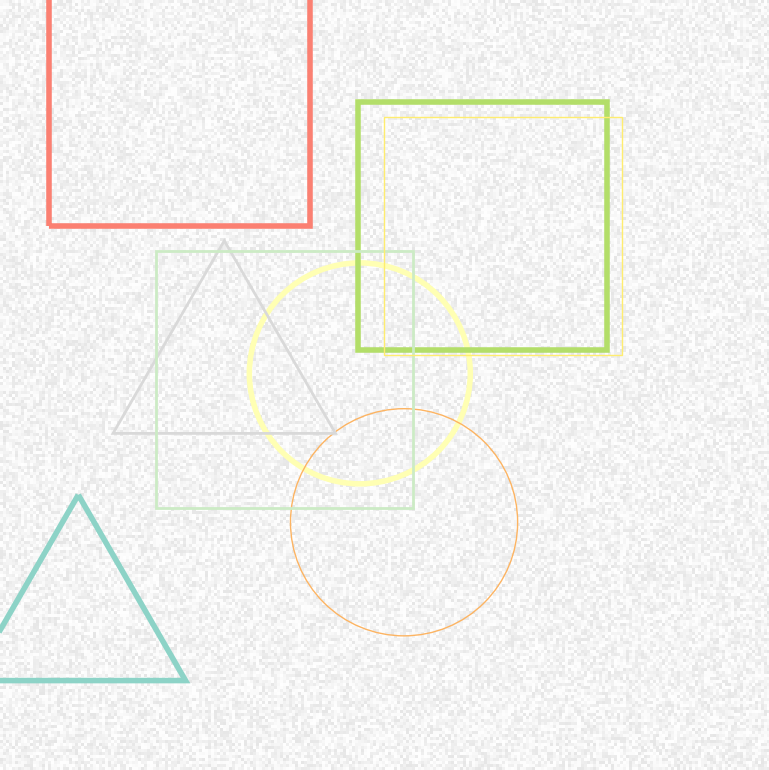[{"shape": "triangle", "thickness": 2, "radius": 0.8, "center": [0.102, 0.197]}, {"shape": "circle", "thickness": 2, "radius": 0.72, "center": [0.467, 0.515]}, {"shape": "square", "thickness": 2, "radius": 0.85, "center": [0.233, 0.876]}, {"shape": "circle", "thickness": 0.5, "radius": 0.74, "center": [0.525, 0.322]}, {"shape": "square", "thickness": 2, "radius": 0.81, "center": [0.626, 0.706]}, {"shape": "triangle", "thickness": 1, "radius": 0.83, "center": [0.291, 0.521]}, {"shape": "square", "thickness": 1, "radius": 0.83, "center": [0.37, 0.507]}, {"shape": "square", "thickness": 0.5, "radius": 0.77, "center": [0.654, 0.693]}]